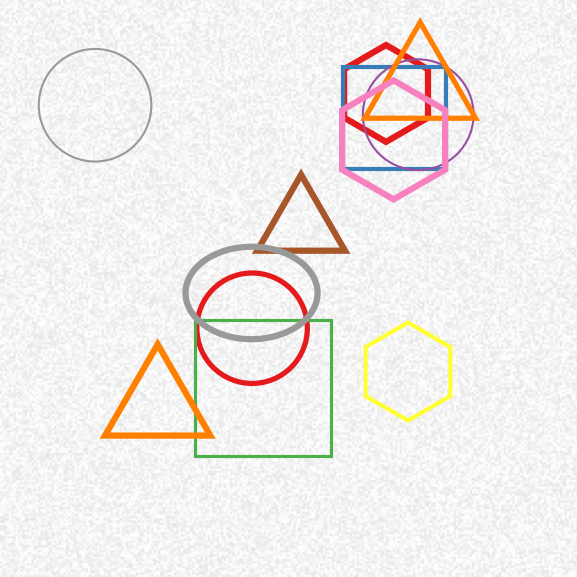[{"shape": "hexagon", "thickness": 3, "radius": 0.42, "center": [0.668, 0.837]}, {"shape": "circle", "thickness": 2.5, "radius": 0.48, "center": [0.437, 0.431]}, {"shape": "square", "thickness": 2, "radius": 0.44, "center": [0.683, 0.795]}, {"shape": "square", "thickness": 1.5, "radius": 0.59, "center": [0.455, 0.327]}, {"shape": "circle", "thickness": 1, "radius": 0.48, "center": [0.724, 0.801]}, {"shape": "triangle", "thickness": 2.5, "radius": 0.55, "center": [0.728, 0.85]}, {"shape": "triangle", "thickness": 3, "radius": 0.53, "center": [0.273, 0.298]}, {"shape": "hexagon", "thickness": 2, "radius": 0.42, "center": [0.706, 0.356]}, {"shape": "triangle", "thickness": 3, "radius": 0.44, "center": [0.521, 0.609]}, {"shape": "hexagon", "thickness": 3, "radius": 0.51, "center": [0.682, 0.757]}, {"shape": "oval", "thickness": 3, "radius": 0.57, "center": [0.436, 0.492]}, {"shape": "circle", "thickness": 1, "radius": 0.49, "center": [0.165, 0.817]}]